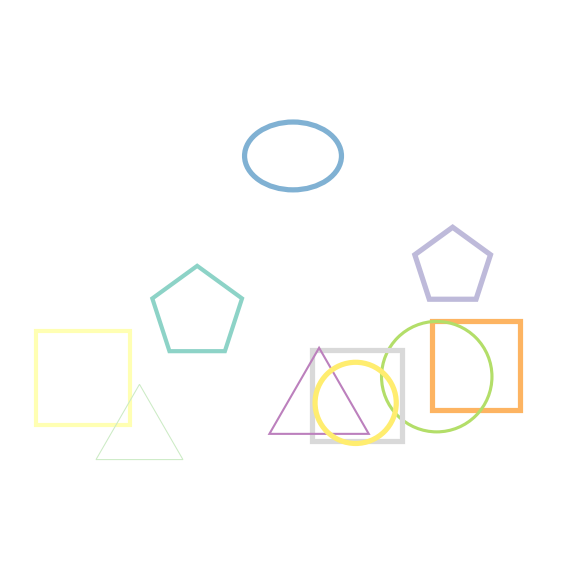[{"shape": "pentagon", "thickness": 2, "radius": 0.41, "center": [0.341, 0.457]}, {"shape": "square", "thickness": 2, "radius": 0.41, "center": [0.143, 0.345]}, {"shape": "pentagon", "thickness": 2.5, "radius": 0.34, "center": [0.784, 0.537]}, {"shape": "oval", "thickness": 2.5, "radius": 0.42, "center": [0.507, 0.729]}, {"shape": "square", "thickness": 2.5, "radius": 0.38, "center": [0.824, 0.366]}, {"shape": "circle", "thickness": 1.5, "radius": 0.48, "center": [0.756, 0.347]}, {"shape": "square", "thickness": 2.5, "radius": 0.39, "center": [0.618, 0.315]}, {"shape": "triangle", "thickness": 1, "radius": 0.5, "center": [0.553, 0.298]}, {"shape": "triangle", "thickness": 0.5, "radius": 0.43, "center": [0.242, 0.247]}, {"shape": "circle", "thickness": 2.5, "radius": 0.35, "center": [0.616, 0.302]}]